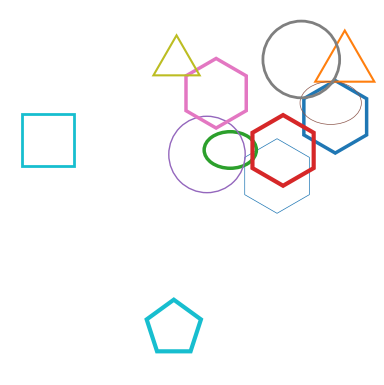[{"shape": "hexagon", "thickness": 2.5, "radius": 0.47, "center": [0.871, 0.697]}, {"shape": "hexagon", "thickness": 0.5, "radius": 0.48, "center": [0.72, 0.543]}, {"shape": "triangle", "thickness": 1.5, "radius": 0.44, "center": [0.896, 0.832]}, {"shape": "oval", "thickness": 2.5, "radius": 0.34, "center": [0.598, 0.61]}, {"shape": "hexagon", "thickness": 3, "radius": 0.46, "center": [0.735, 0.609]}, {"shape": "circle", "thickness": 1, "radius": 0.5, "center": [0.538, 0.599]}, {"shape": "oval", "thickness": 0.5, "radius": 0.4, "center": [0.859, 0.732]}, {"shape": "hexagon", "thickness": 2.5, "radius": 0.45, "center": [0.561, 0.758]}, {"shape": "circle", "thickness": 2, "radius": 0.5, "center": [0.783, 0.846]}, {"shape": "triangle", "thickness": 1.5, "radius": 0.35, "center": [0.459, 0.839]}, {"shape": "square", "thickness": 2, "radius": 0.34, "center": [0.125, 0.636]}, {"shape": "pentagon", "thickness": 3, "radius": 0.37, "center": [0.451, 0.147]}]